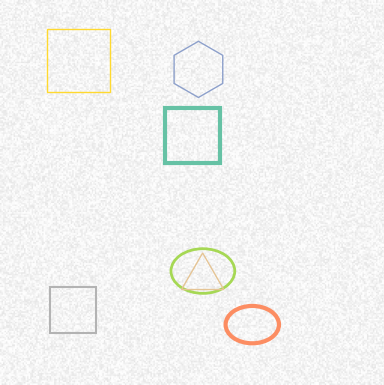[{"shape": "square", "thickness": 3, "radius": 0.36, "center": [0.5, 0.649]}, {"shape": "oval", "thickness": 3, "radius": 0.35, "center": [0.655, 0.157]}, {"shape": "hexagon", "thickness": 1, "radius": 0.36, "center": [0.515, 0.82]}, {"shape": "oval", "thickness": 2, "radius": 0.41, "center": [0.527, 0.296]}, {"shape": "square", "thickness": 1, "radius": 0.41, "center": [0.203, 0.843]}, {"shape": "triangle", "thickness": 1, "radius": 0.32, "center": [0.526, 0.28]}, {"shape": "square", "thickness": 1.5, "radius": 0.3, "center": [0.191, 0.195]}]